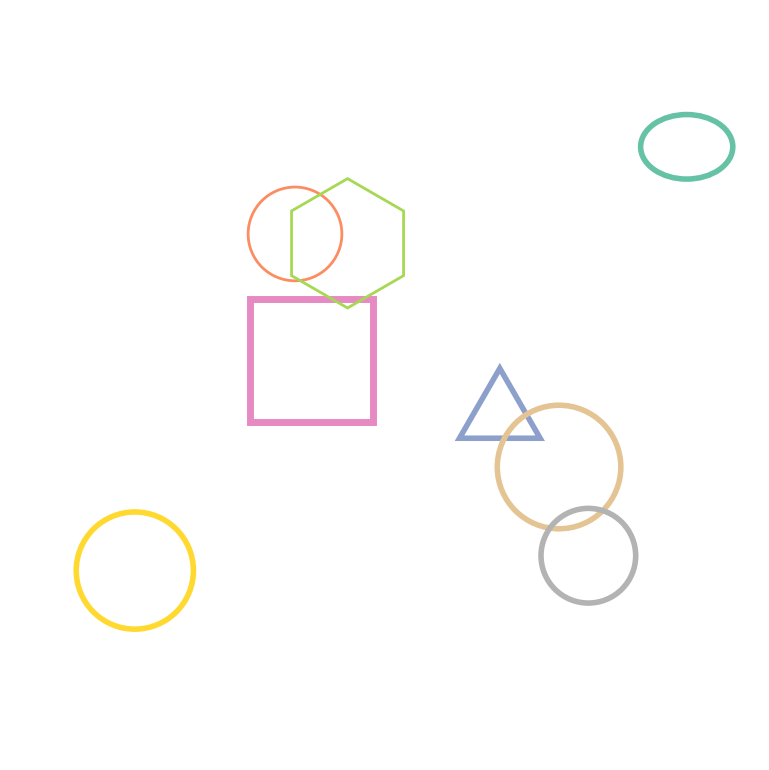[{"shape": "oval", "thickness": 2, "radius": 0.3, "center": [0.892, 0.809]}, {"shape": "circle", "thickness": 1, "radius": 0.3, "center": [0.383, 0.696]}, {"shape": "triangle", "thickness": 2, "radius": 0.3, "center": [0.649, 0.461]}, {"shape": "square", "thickness": 2.5, "radius": 0.4, "center": [0.405, 0.531]}, {"shape": "hexagon", "thickness": 1, "radius": 0.42, "center": [0.451, 0.684]}, {"shape": "circle", "thickness": 2, "radius": 0.38, "center": [0.175, 0.259]}, {"shape": "circle", "thickness": 2, "radius": 0.4, "center": [0.726, 0.394]}, {"shape": "circle", "thickness": 2, "radius": 0.31, "center": [0.764, 0.278]}]